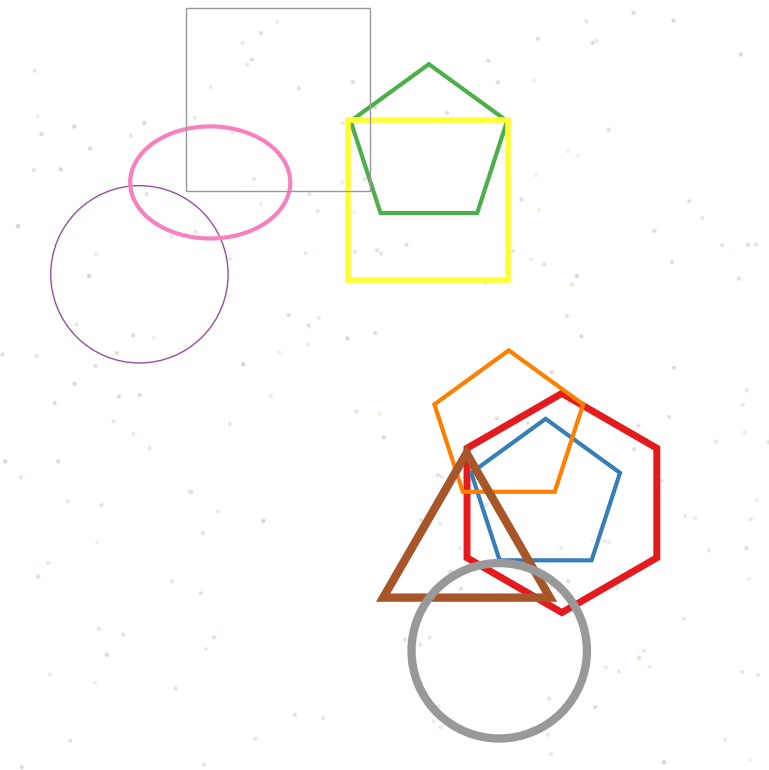[{"shape": "hexagon", "thickness": 2.5, "radius": 0.71, "center": [0.73, 0.347]}, {"shape": "pentagon", "thickness": 1.5, "radius": 0.51, "center": [0.709, 0.355]}, {"shape": "pentagon", "thickness": 1.5, "radius": 0.53, "center": [0.557, 0.81]}, {"shape": "circle", "thickness": 0.5, "radius": 0.58, "center": [0.181, 0.644]}, {"shape": "pentagon", "thickness": 1.5, "radius": 0.51, "center": [0.661, 0.443]}, {"shape": "square", "thickness": 2, "radius": 0.52, "center": [0.556, 0.74]}, {"shape": "triangle", "thickness": 3, "radius": 0.63, "center": [0.606, 0.286]}, {"shape": "oval", "thickness": 1.5, "radius": 0.52, "center": [0.273, 0.763]}, {"shape": "circle", "thickness": 3, "radius": 0.57, "center": [0.648, 0.155]}, {"shape": "square", "thickness": 0.5, "radius": 0.6, "center": [0.361, 0.871]}]